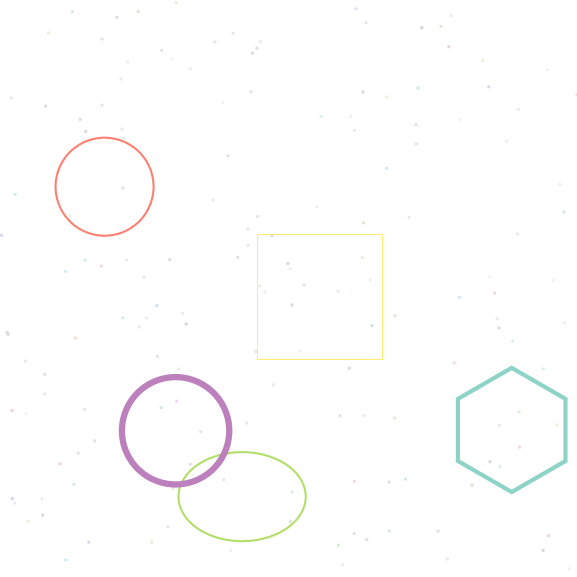[{"shape": "hexagon", "thickness": 2, "radius": 0.54, "center": [0.886, 0.255]}, {"shape": "circle", "thickness": 1, "radius": 0.42, "center": [0.181, 0.676]}, {"shape": "oval", "thickness": 1, "radius": 0.55, "center": [0.419, 0.139]}, {"shape": "circle", "thickness": 3, "radius": 0.46, "center": [0.304, 0.253]}, {"shape": "square", "thickness": 0.5, "radius": 0.54, "center": [0.554, 0.486]}]